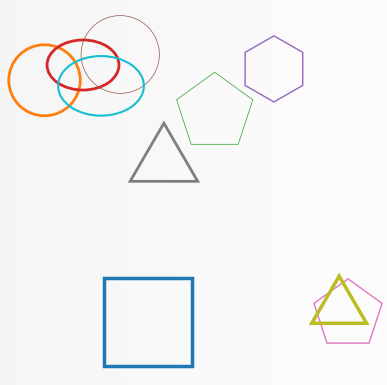[{"shape": "square", "thickness": 2.5, "radius": 0.57, "center": [0.382, 0.163]}, {"shape": "circle", "thickness": 2, "radius": 0.46, "center": [0.115, 0.792]}, {"shape": "pentagon", "thickness": 0.5, "radius": 0.52, "center": [0.554, 0.709]}, {"shape": "oval", "thickness": 2, "radius": 0.46, "center": [0.214, 0.831]}, {"shape": "hexagon", "thickness": 1, "radius": 0.43, "center": [0.707, 0.821]}, {"shape": "circle", "thickness": 0.5, "radius": 0.51, "center": [0.31, 0.859]}, {"shape": "pentagon", "thickness": 1, "radius": 0.46, "center": [0.898, 0.183]}, {"shape": "triangle", "thickness": 2, "radius": 0.5, "center": [0.423, 0.579]}, {"shape": "triangle", "thickness": 2.5, "radius": 0.41, "center": [0.875, 0.201]}, {"shape": "oval", "thickness": 1.5, "radius": 0.55, "center": [0.261, 0.777]}]